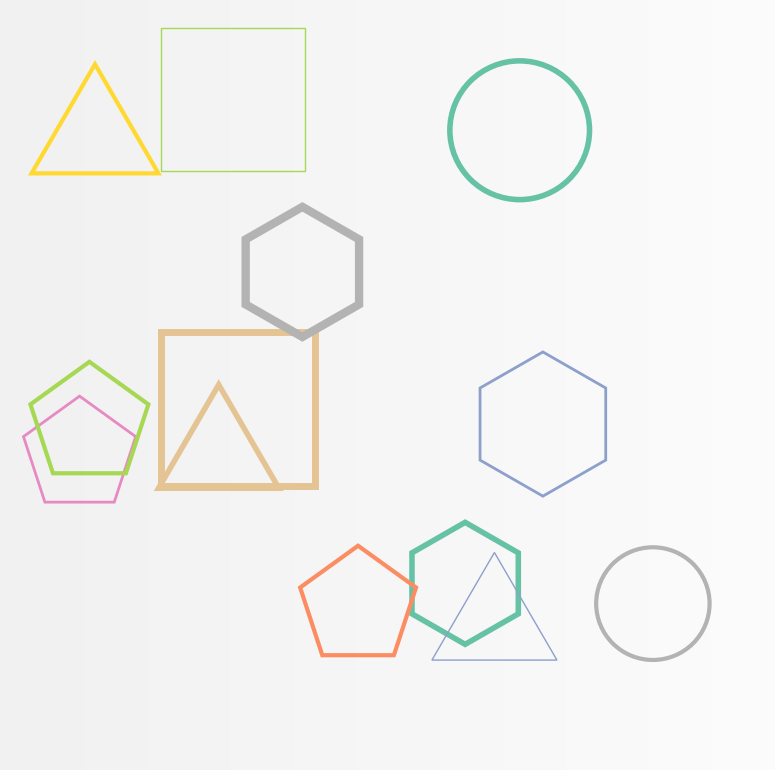[{"shape": "circle", "thickness": 2, "radius": 0.45, "center": [0.671, 0.831]}, {"shape": "hexagon", "thickness": 2, "radius": 0.4, "center": [0.6, 0.242]}, {"shape": "pentagon", "thickness": 1.5, "radius": 0.39, "center": [0.462, 0.213]}, {"shape": "triangle", "thickness": 0.5, "radius": 0.47, "center": [0.638, 0.189]}, {"shape": "hexagon", "thickness": 1, "radius": 0.47, "center": [0.701, 0.449]}, {"shape": "pentagon", "thickness": 1, "radius": 0.38, "center": [0.103, 0.409]}, {"shape": "pentagon", "thickness": 1.5, "radius": 0.4, "center": [0.115, 0.45]}, {"shape": "square", "thickness": 0.5, "radius": 0.46, "center": [0.301, 0.871]}, {"shape": "triangle", "thickness": 1.5, "radius": 0.47, "center": [0.123, 0.822]}, {"shape": "triangle", "thickness": 2, "radius": 0.45, "center": [0.282, 0.411]}, {"shape": "square", "thickness": 2.5, "radius": 0.5, "center": [0.307, 0.468]}, {"shape": "hexagon", "thickness": 3, "radius": 0.42, "center": [0.39, 0.647]}, {"shape": "circle", "thickness": 1.5, "radius": 0.37, "center": [0.842, 0.216]}]